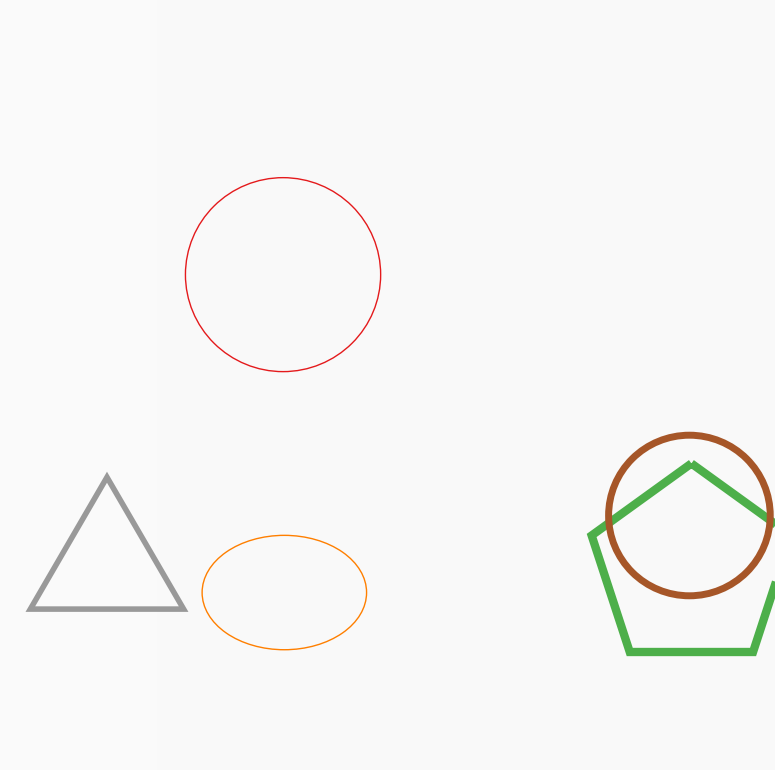[{"shape": "circle", "thickness": 0.5, "radius": 0.63, "center": [0.365, 0.643]}, {"shape": "pentagon", "thickness": 3, "radius": 0.68, "center": [0.892, 0.263]}, {"shape": "oval", "thickness": 0.5, "radius": 0.53, "center": [0.367, 0.23]}, {"shape": "circle", "thickness": 2.5, "radius": 0.52, "center": [0.89, 0.331]}, {"shape": "triangle", "thickness": 2, "radius": 0.57, "center": [0.138, 0.266]}]